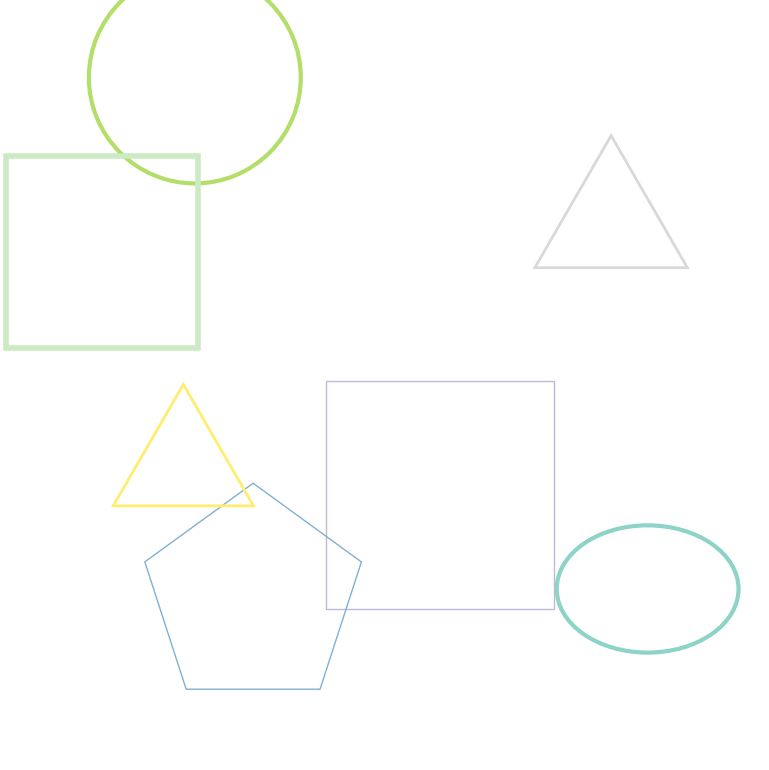[{"shape": "oval", "thickness": 1.5, "radius": 0.59, "center": [0.841, 0.235]}, {"shape": "square", "thickness": 0.5, "radius": 0.74, "center": [0.572, 0.357]}, {"shape": "pentagon", "thickness": 0.5, "radius": 0.74, "center": [0.329, 0.225]}, {"shape": "circle", "thickness": 1.5, "radius": 0.69, "center": [0.253, 0.899]}, {"shape": "triangle", "thickness": 1, "radius": 0.57, "center": [0.794, 0.71]}, {"shape": "square", "thickness": 2, "radius": 0.62, "center": [0.132, 0.673]}, {"shape": "triangle", "thickness": 1, "radius": 0.53, "center": [0.238, 0.396]}]